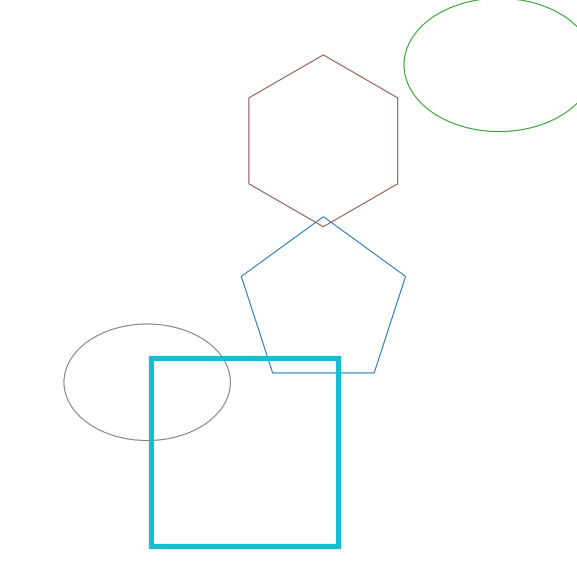[{"shape": "pentagon", "thickness": 0.5, "radius": 0.75, "center": [0.56, 0.474]}, {"shape": "oval", "thickness": 0.5, "radius": 0.82, "center": [0.864, 0.887]}, {"shape": "hexagon", "thickness": 0.5, "radius": 0.74, "center": [0.56, 0.755]}, {"shape": "oval", "thickness": 0.5, "radius": 0.72, "center": [0.255, 0.337]}, {"shape": "square", "thickness": 2.5, "radius": 0.81, "center": [0.423, 0.216]}]